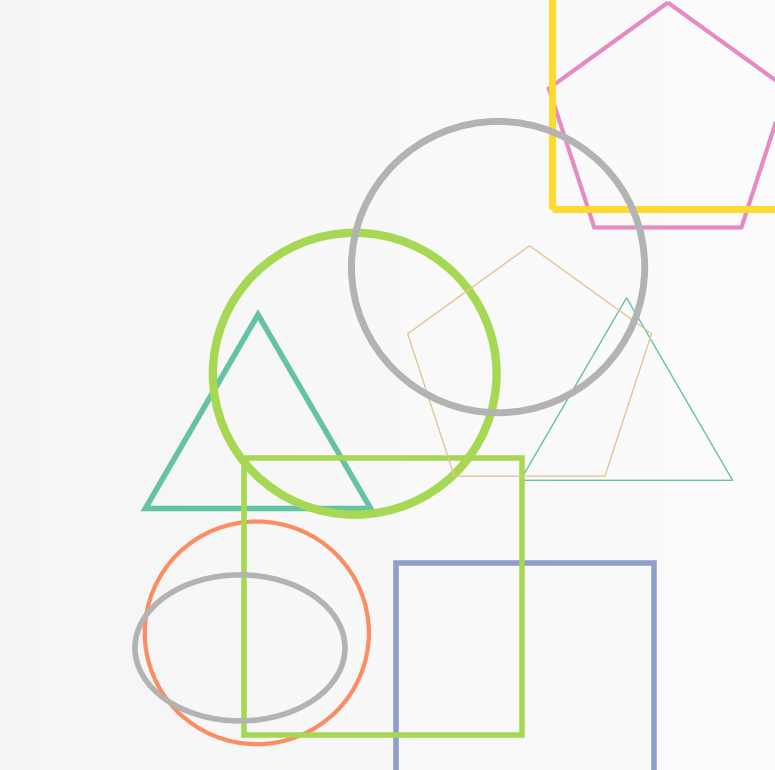[{"shape": "triangle", "thickness": 2, "radius": 0.84, "center": [0.333, 0.424]}, {"shape": "triangle", "thickness": 0.5, "radius": 0.79, "center": [0.808, 0.455]}, {"shape": "circle", "thickness": 1.5, "radius": 0.72, "center": [0.331, 0.178]}, {"shape": "square", "thickness": 2, "radius": 0.83, "center": [0.678, 0.103]}, {"shape": "pentagon", "thickness": 1.5, "radius": 0.81, "center": [0.862, 0.835]}, {"shape": "circle", "thickness": 3, "radius": 0.92, "center": [0.458, 0.515]}, {"shape": "square", "thickness": 2, "radius": 0.9, "center": [0.494, 0.225]}, {"shape": "square", "thickness": 2.5, "radius": 0.73, "center": [0.857, 0.874]}, {"shape": "pentagon", "thickness": 0.5, "radius": 0.83, "center": [0.683, 0.515]}, {"shape": "circle", "thickness": 2.5, "radius": 0.95, "center": [0.643, 0.653]}, {"shape": "oval", "thickness": 2, "radius": 0.68, "center": [0.31, 0.159]}]